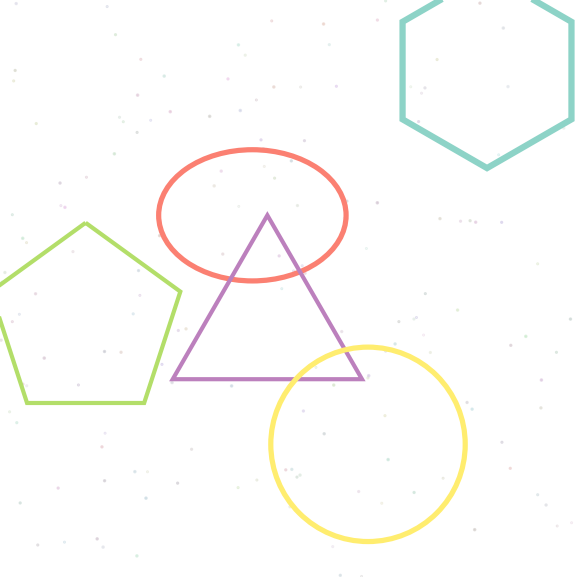[{"shape": "hexagon", "thickness": 3, "radius": 0.84, "center": [0.843, 0.877]}, {"shape": "oval", "thickness": 2.5, "radius": 0.81, "center": [0.437, 0.626]}, {"shape": "pentagon", "thickness": 2, "radius": 0.86, "center": [0.148, 0.441]}, {"shape": "triangle", "thickness": 2, "radius": 0.95, "center": [0.463, 0.437]}, {"shape": "circle", "thickness": 2.5, "radius": 0.84, "center": [0.637, 0.23]}]